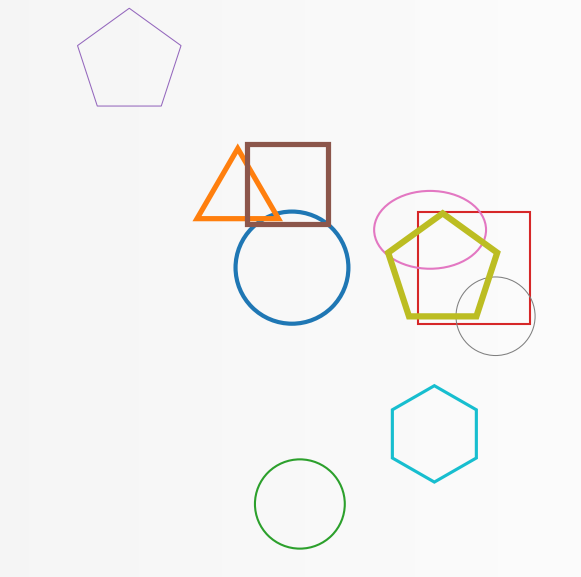[{"shape": "circle", "thickness": 2, "radius": 0.49, "center": [0.502, 0.536]}, {"shape": "triangle", "thickness": 2.5, "radius": 0.4, "center": [0.409, 0.661]}, {"shape": "circle", "thickness": 1, "radius": 0.39, "center": [0.516, 0.126]}, {"shape": "square", "thickness": 1, "radius": 0.48, "center": [0.815, 0.535]}, {"shape": "pentagon", "thickness": 0.5, "radius": 0.47, "center": [0.222, 0.891]}, {"shape": "square", "thickness": 2.5, "radius": 0.35, "center": [0.494, 0.681]}, {"shape": "oval", "thickness": 1, "radius": 0.48, "center": [0.74, 0.601]}, {"shape": "circle", "thickness": 0.5, "radius": 0.34, "center": [0.853, 0.452]}, {"shape": "pentagon", "thickness": 3, "radius": 0.49, "center": [0.762, 0.531]}, {"shape": "hexagon", "thickness": 1.5, "radius": 0.42, "center": [0.747, 0.248]}]